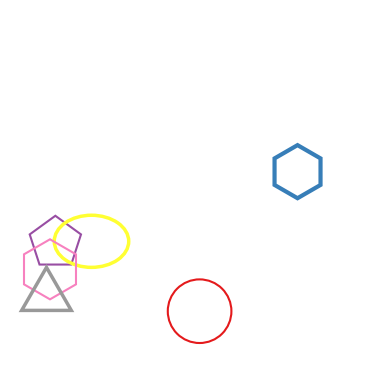[{"shape": "circle", "thickness": 1.5, "radius": 0.41, "center": [0.518, 0.192]}, {"shape": "hexagon", "thickness": 3, "radius": 0.34, "center": [0.773, 0.554]}, {"shape": "pentagon", "thickness": 1.5, "radius": 0.35, "center": [0.144, 0.37]}, {"shape": "oval", "thickness": 2.5, "radius": 0.48, "center": [0.238, 0.373]}, {"shape": "hexagon", "thickness": 1.5, "radius": 0.39, "center": [0.13, 0.3]}, {"shape": "triangle", "thickness": 2.5, "radius": 0.37, "center": [0.121, 0.231]}]